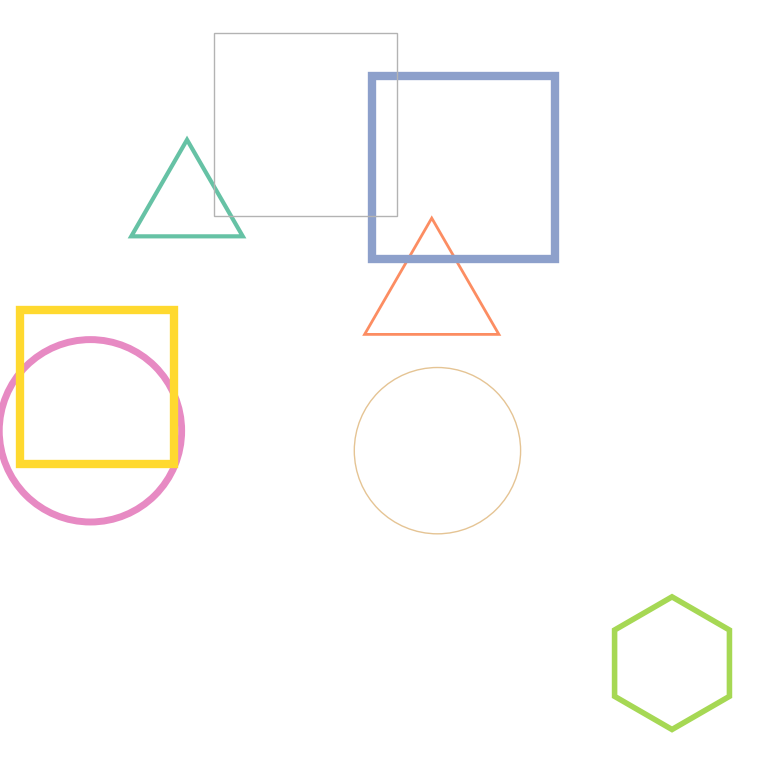[{"shape": "triangle", "thickness": 1.5, "radius": 0.42, "center": [0.243, 0.735]}, {"shape": "triangle", "thickness": 1, "radius": 0.5, "center": [0.561, 0.616]}, {"shape": "square", "thickness": 3, "radius": 0.59, "center": [0.602, 0.782]}, {"shape": "circle", "thickness": 2.5, "radius": 0.59, "center": [0.117, 0.441]}, {"shape": "hexagon", "thickness": 2, "radius": 0.43, "center": [0.873, 0.139]}, {"shape": "square", "thickness": 3, "radius": 0.5, "center": [0.126, 0.497]}, {"shape": "circle", "thickness": 0.5, "radius": 0.54, "center": [0.568, 0.415]}, {"shape": "square", "thickness": 0.5, "radius": 0.59, "center": [0.397, 0.839]}]